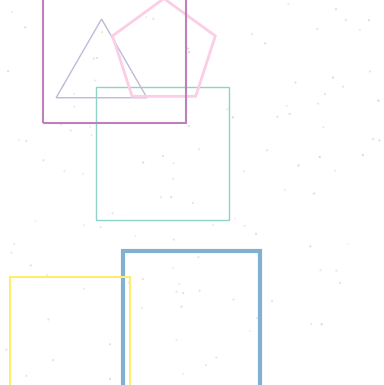[{"shape": "square", "thickness": 1, "radius": 0.86, "center": [0.422, 0.601]}, {"shape": "triangle", "thickness": 1, "radius": 0.68, "center": [0.264, 0.814]}, {"shape": "square", "thickness": 3, "radius": 0.89, "center": [0.498, 0.169]}, {"shape": "pentagon", "thickness": 2, "radius": 0.7, "center": [0.426, 0.863]}, {"shape": "square", "thickness": 1.5, "radius": 0.92, "center": [0.297, 0.866]}, {"shape": "square", "thickness": 1.5, "radius": 0.78, "center": [0.181, 0.124]}]